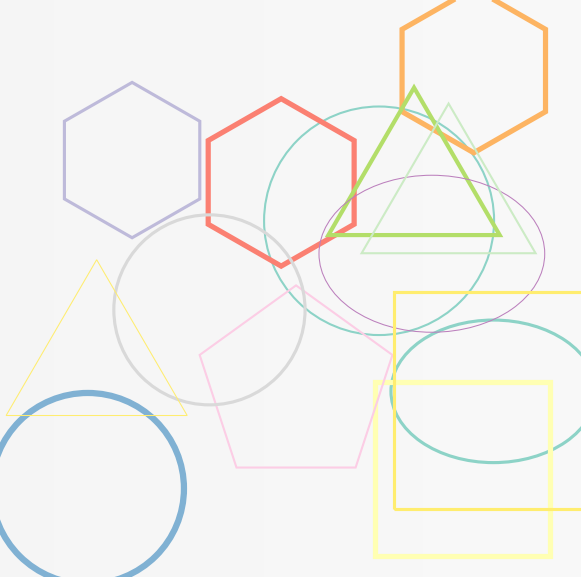[{"shape": "oval", "thickness": 1.5, "radius": 0.88, "center": [0.849, 0.322]}, {"shape": "circle", "thickness": 1, "radius": 0.99, "center": [0.652, 0.617]}, {"shape": "square", "thickness": 2.5, "radius": 0.75, "center": [0.795, 0.187]}, {"shape": "hexagon", "thickness": 1.5, "radius": 0.67, "center": [0.227, 0.722]}, {"shape": "hexagon", "thickness": 2.5, "radius": 0.72, "center": [0.484, 0.683]}, {"shape": "circle", "thickness": 3, "radius": 0.83, "center": [0.151, 0.153]}, {"shape": "hexagon", "thickness": 2.5, "radius": 0.71, "center": [0.815, 0.877]}, {"shape": "triangle", "thickness": 2, "radius": 0.85, "center": [0.712, 0.677]}, {"shape": "pentagon", "thickness": 1, "radius": 0.87, "center": [0.509, 0.331]}, {"shape": "circle", "thickness": 1.5, "radius": 0.82, "center": [0.36, 0.463]}, {"shape": "oval", "thickness": 0.5, "radius": 0.97, "center": [0.743, 0.56]}, {"shape": "triangle", "thickness": 1, "radius": 0.86, "center": [0.772, 0.647]}, {"shape": "square", "thickness": 1.5, "radius": 0.94, "center": [0.865, 0.305]}, {"shape": "triangle", "thickness": 0.5, "radius": 0.9, "center": [0.166, 0.37]}]